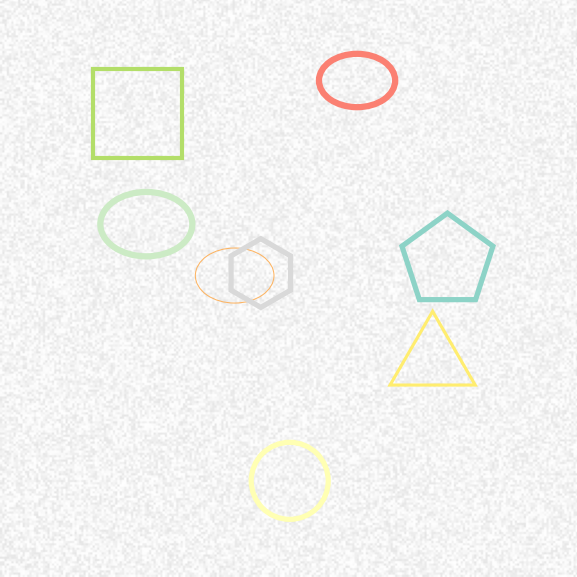[{"shape": "pentagon", "thickness": 2.5, "radius": 0.41, "center": [0.775, 0.547]}, {"shape": "circle", "thickness": 2.5, "radius": 0.33, "center": [0.502, 0.167]}, {"shape": "oval", "thickness": 3, "radius": 0.33, "center": [0.618, 0.86]}, {"shape": "oval", "thickness": 0.5, "radius": 0.34, "center": [0.406, 0.522]}, {"shape": "square", "thickness": 2, "radius": 0.38, "center": [0.238, 0.803]}, {"shape": "hexagon", "thickness": 2.5, "radius": 0.3, "center": [0.452, 0.526]}, {"shape": "oval", "thickness": 3, "radius": 0.4, "center": [0.253, 0.611]}, {"shape": "triangle", "thickness": 1.5, "radius": 0.43, "center": [0.749, 0.375]}]